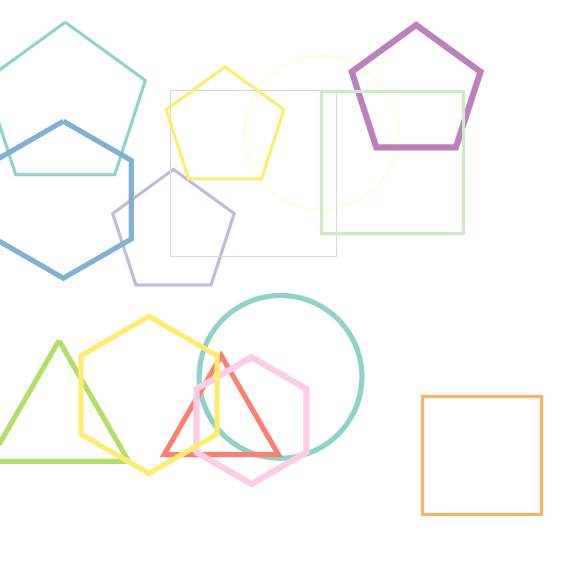[{"shape": "pentagon", "thickness": 1.5, "radius": 0.73, "center": [0.113, 0.815]}, {"shape": "circle", "thickness": 2.5, "radius": 0.7, "center": [0.486, 0.347]}, {"shape": "circle", "thickness": 0.5, "radius": 0.67, "center": [0.557, 0.769]}, {"shape": "pentagon", "thickness": 1.5, "radius": 0.55, "center": [0.3, 0.595]}, {"shape": "triangle", "thickness": 2.5, "radius": 0.57, "center": [0.383, 0.269]}, {"shape": "hexagon", "thickness": 2.5, "radius": 0.68, "center": [0.11, 0.653]}, {"shape": "square", "thickness": 1.5, "radius": 0.51, "center": [0.834, 0.211]}, {"shape": "triangle", "thickness": 2.5, "radius": 0.7, "center": [0.102, 0.27]}, {"shape": "hexagon", "thickness": 3, "radius": 0.55, "center": [0.435, 0.271]}, {"shape": "square", "thickness": 0.5, "radius": 0.72, "center": [0.438, 0.699]}, {"shape": "pentagon", "thickness": 3, "radius": 0.59, "center": [0.721, 0.839]}, {"shape": "square", "thickness": 1.5, "radius": 0.61, "center": [0.679, 0.718]}, {"shape": "pentagon", "thickness": 1.5, "radius": 0.54, "center": [0.39, 0.776]}, {"shape": "hexagon", "thickness": 2.5, "radius": 0.68, "center": [0.258, 0.315]}]